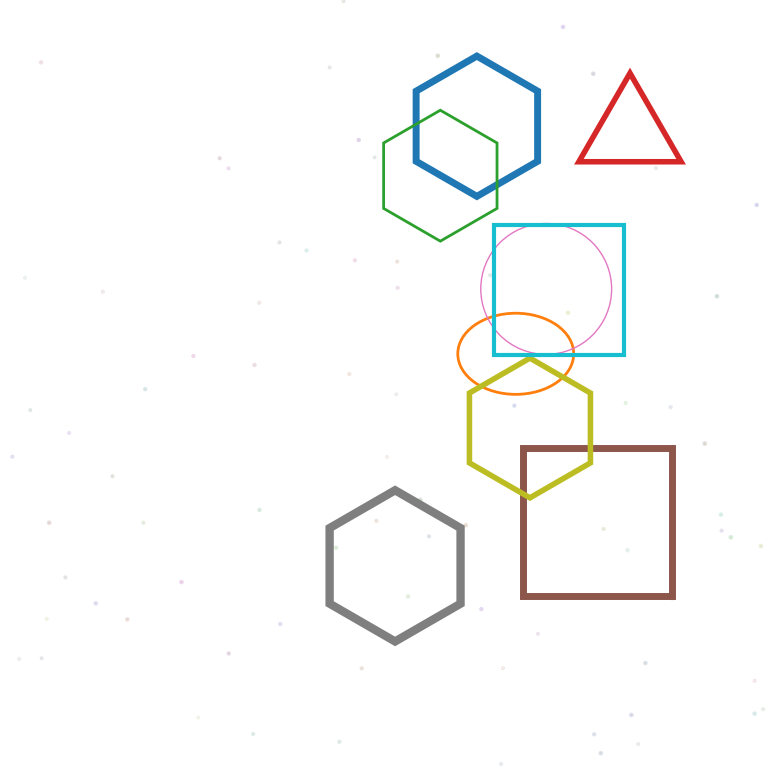[{"shape": "hexagon", "thickness": 2.5, "radius": 0.46, "center": [0.619, 0.836]}, {"shape": "oval", "thickness": 1, "radius": 0.38, "center": [0.67, 0.541]}, {"shape": "hexagon", "thickness": 1, "radius": 0.43, "center": [0.572, 0.772]}, {"shape": "triangle", "thickness": 2, "radius": 0.38, "center": [0.818, 0.828]}, {"shape": "square", "thickness": 2.5, "radius": 0.48, "center": [0.776, 0.322]}, {"shape": "circle", "thickness": 0.5, "radius": 0.42, "center": [0.709, 0.625]}, {"shape": "hexagon", "thickness": 3, "radius": 0.49, "center": [0.513, 0.265]}, {"shape": "hexagon", "thickness": 2, "radius": 0.45, "center": [0.688, 0.444]}, {"shape": "square", "thickness": 1.5, "radius": 0.42, "center": [0.726, 0.623]}]